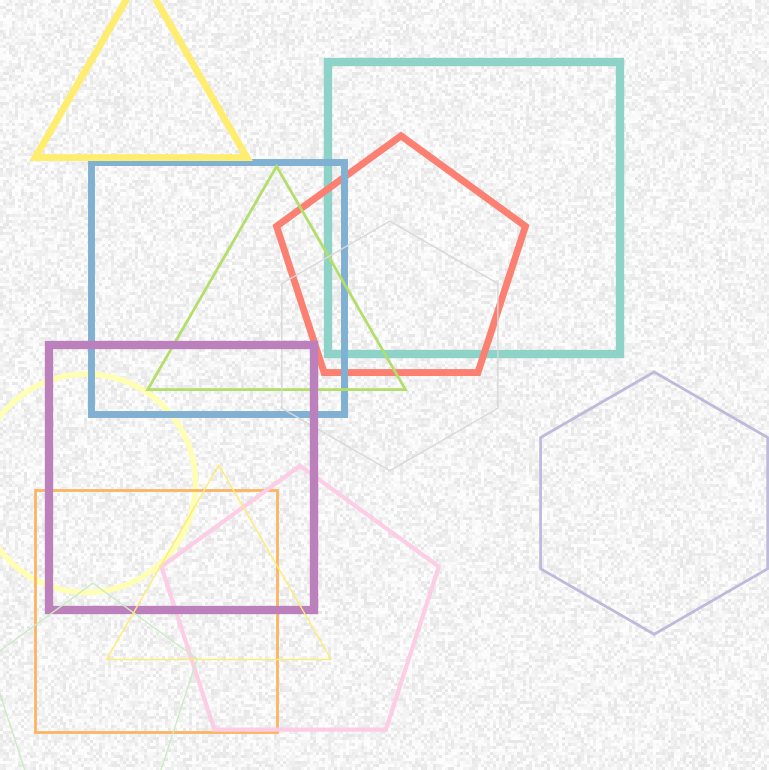[{"shape": "square", "thickness": 3, "radius": 0.95, "center": [0.616, 0.73]}, {"shape": "circle", "thickness": 2, "radius": 0.71, "center": [0.112, 0.372]}, {"shape": "hexagon", "thickness": 1, "radius": 0.85, "center": [0.85, 0.347]}, {"shape": "pentagon", "thickness": 2.5, "radius": 0.85, "center": [0.521, 0.654]}, {"shape": "square", "thickness": 2.5, "radius": 0.82, "center": [0.283, 0.626]}, {"shape": "square", "thickness": 1, "radius": 0.79, "center": [0.203, 0.206]}, {"shape": "triangle", "thickness": 1, "radius": 0.97, "center": [0.359, 0.591]}, {"shape": "pentagon", "thickness": 1.5, "radius": 0.95, "center": [0.39, 0.206]}, {"shape": "hexagon", "thickness": 0.5, "radius": 0.81, "center": [0.506, 0.551]}, {"shape": "square", "thickness": 3, "radius": 0.86, "center": [0.236, 0.38]}, {"shape": "pentagon", "thickness": 0.5, "radius": 0.71, "center": [0.121, 0.1]}, {"shape": "triangle", "thickness": 2.5, "radius": 0.79, "center": [0.183, 0.875]}, {"shape": "triangle", "thickness": 0.5, "radius": 0.84, "center": [0.284, 0.228]}]